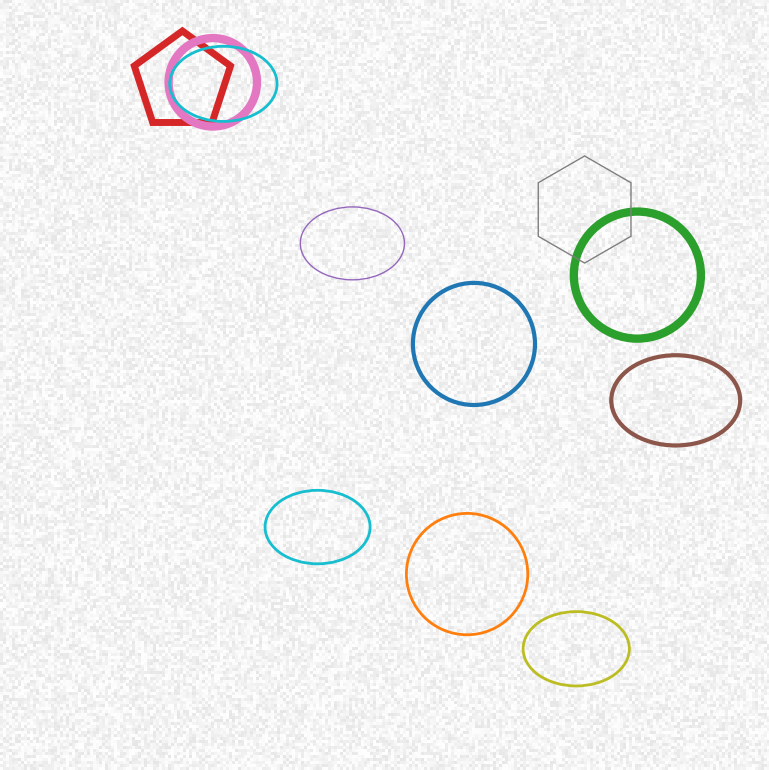[{"shape": "circle", "thickness": 1.5, "radius": 0.4, "center": [0.616, 0.553]}, {"shape": "circle", "thickness": 1, "radius": 0.39, "center": [0.607, 0.254]}, {"shape": "circle", "thickness": 3, "radius": 0.41, "center": [0.828, 0.643]}, {"shape": "pentagon", "thickness": 2.5, "radius": 0.33, "center": [0.237, 0.894]}, {"shape": "oval", "thickness": 0.5, "radius": 0.34, "center": [0.458, 0.684]}, {"shape": "oval", "thickness": 1.5, "radius": 0.42, "center": [0.878, 0.48]}, {"shape": "circle", "thickness": 3, "radius": 0.29, "center": [0.276, 0.893]}, {"shape": "hexagon", "thickness": 0.5, "radius": 0.35, "center": [0.759, 0.728]}, {"shape": "oval", "thickness": 1, "radius": 0.34, "center": [0.748, 0.157]}, {"shape": "oval", "thickness": 1, "radius": 0.34, "center": [0.412, 0.316]}, {"shape": "oval", "thickness": 1, "radius": 0.35, "center": [0.29, 0.891]}]